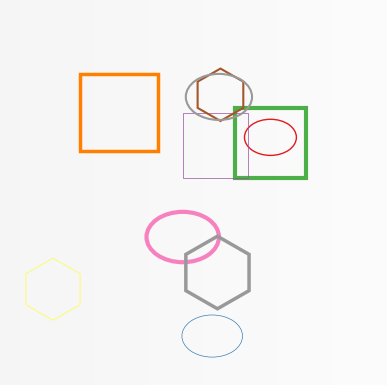[{"shape": "oval", "thickness": 1, "radius": 0.34, "center": [0.698, 0.643]}, {"shape": "oval", "thickness": 0.5, "radius": 0.39, "center": [0.548, 0.127]}, {"shape": "square", "thickness": 3, "radius": 0.46, "center": [0.699, 0.628]}, {"shape": "square", "thickness": 0.5, "radius": 0.42, "center": [0.556, 0.623]}, {"shape": "square", "thickness": 2.5, "radius": 0.5, "center": [0.307, 0.709]}, {"shape": "hexagon", "thickness": 0.5, "radius": 0.4, "center": [0.137, 0.249]}, {"shape": "hexagon", "thickness": 1.5, "radius": 0.34, "center": [0.569, 0.754]}, {"shape": "oval", "thickness": 3, "radius": 0.47, "center": [0.472, 0.384]}, {"shape": "oval", "thickness": 1.5, "radius": 0.43, "center": [0.565, 0.748]}, {"shape": "hexagon", "thickness": 2.5, "radius": 0.47, "center": [0.561, 0.292]}]